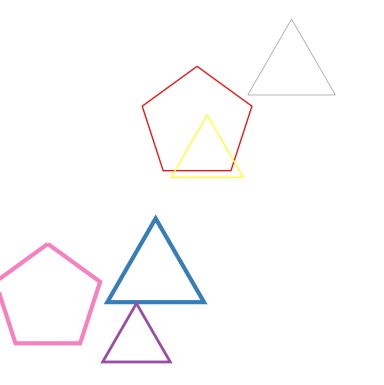[{"shape": "pentagon", "thickness": 1, "radius": 0.75, "center": [0.512, 0.678]}, {"shape": "triangle", "thickness": 3, "radius": 0.72, "center": [0.404, 0.288]}, {"shape": "triangle", "thickness": 2, "radius": 0.51, "center": [0.354, 0.111]}, {"shape": "triangle", "thickness": 1, "radius": 0.54, "center": [0.538, 0.593]}, {"shape": "pentagon", "thickness": 3, "radius": 0.71, "center": [0.124, 0.224]}, {"shape": "triangle", "thickness": 0.5, "radius": 0.66, "center": [0.757, 0.819]}]